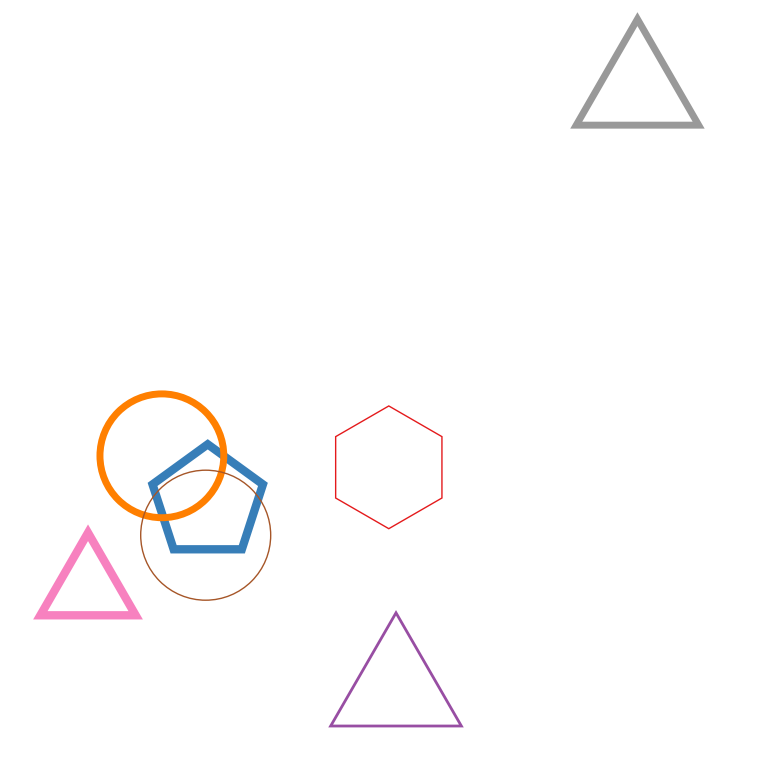[{"shape": "hexagon", "thickness": 0.5, "radius": 0.4, "center": [0.505, 0.393]}, {"shape": "pentagon", "thickness": 3, "radius": 0.38, "center": [0.27, 0.348]}, {"shape": "triangle", "thickness": 1, "radius": 0.49, "center": [0.514, 0.106]}, {"shape": "circle", "thickness": 2.5, "radius": 0.4, "center": [0.21, 0.408]}, {"shape": "circle", "thickness": 0.5, "radius": 0.42, "center": [0.267, 0.305]}, {"shape": "triangle", "thickness": 3, "radius": 0.36, "center": [0.114, 0.237]}, {"shape": "triangle", "thickness": 2.5, "radius": 0.46, "center": [0.828, 0.883]}]